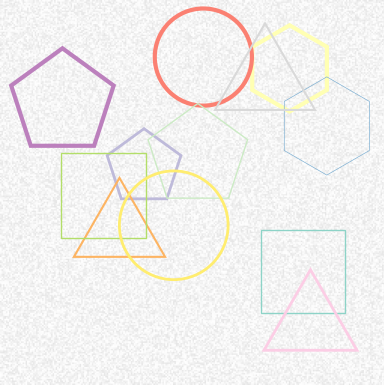[{"shape": "square", "thickness": 1, "radius": 0.54, "center": [0.787, 0.295]}, {"shape": "hexagon", "thickness": 3, "radius": 0.56, "center": [0.752, 0.822]}, {"shape": "pentagon", "thickness": 2, "radius": 0.5, "center": [0.374, 0.565]}, {"shape": "circle", "thickness": 3, "radius": 0.63, "center": [0.528, 0.852]}, {"shape": "hexagon", "thickness": 0.5, "radius": 0.64, "center": [0.849, 0.673]}, {"shape": "triangle", "thickness": 1.5, "radius": 0.68, "center": [0.31, 0.401]}, {"shape": "square", "thickness": 1, "radius": 0.55, "center": [0.27, 0.492]}, {"shape": "triangle", "thickness": 2, "radius": 0.7, "center": [0.806, 0.16]}, {"shape": "triangle", "thickness": 1.5, "radius": 0.75, "center": [0.688, 0.789]}, {"shape": "pentagon", "thickness": 3, "radius": 0.7, "center": [0.162, 0.735]}, {"shape": "pentagon", "thickness": 1, "radius": 0.68, "center": [0.514, 0.595]}, {"shape": "circle", "thickness": 2, "radius": 0.71, "center": [0.451, 0.415]}]